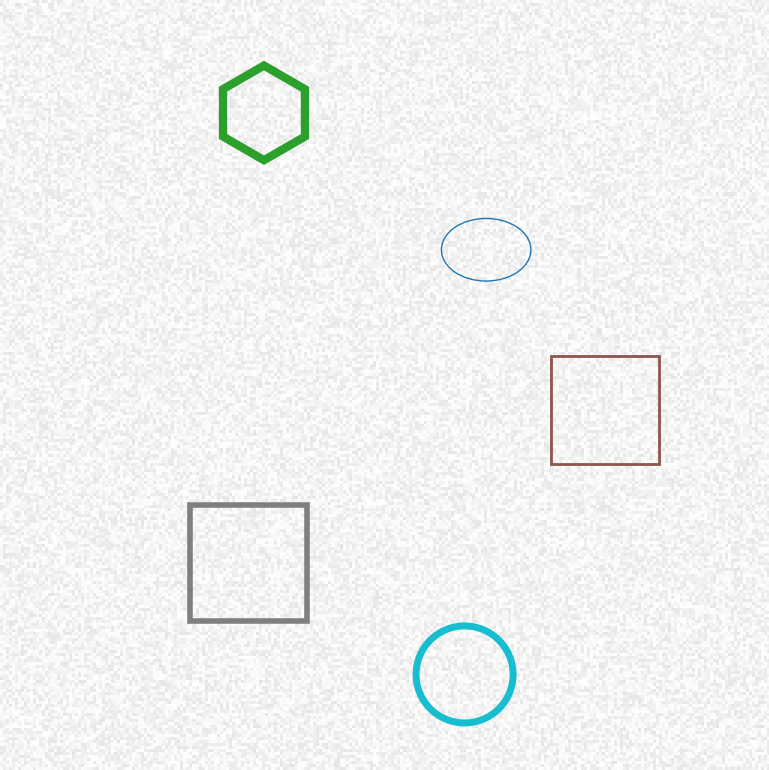[{"shape": "oval", "thickness": 0.5, "radius": 0.29, "center": [0.631, 0.676]}, {"shape": "hexagon", "thickness": 3, "radius": 0.31, "center": [0.343, 0.853]}, {"shape": "square", "thickness": 1, "radius": 0.35, "center": [0.786, 0.468]}, {"shape": "square", "thickness": 2, "radius": 0.38, "center": [0.323, 0.269]}, {"shape": "circle", "thickness": 2.5, "radius": 0.32, "center": [0.603, 0.124]}]